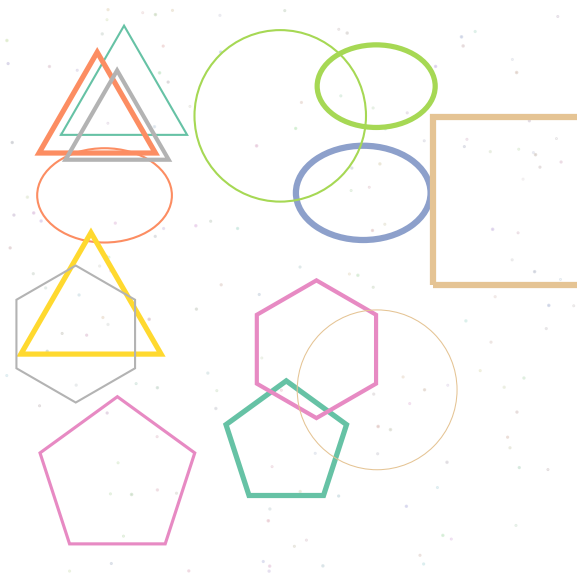[{"shape": "pentagon", "thickness": 2.5, "radius": 0.55, "center": [0.496, 0.23]}, {"shape": "triangle", "thickness": 1, "radius": 0.63, "center": [0.215, 0.829]}, {"shape": "oval", "thickness": 1, "radius": 0.58, "center": [0.181, 0.661]}, {"shape": "triangle", "thickness": 2.5, "radius": 0.58, "center": [0.168, 0.792]}, {"shape": "oval", "thickness": 3, "radius": 0.58, "center": [0.629, 0.665]}, {"shape": "hexagon", "thickness": 2, "radius": 0.6, "center": [0.548, 0.394]}, {"shape": "pentagon", "thickness": 1.5, "radius": 0.7, "center": [0.203, 0.171]}, {"shape": "circle", "thickness": 1, "radius": 0.74, "center": [0.485, 0.799]}, {"shape": "oval", "thickness": 2.5, "radius": 0.51, "center": [0.651, 0.85]}, {"shape": "triangle", "thickness": 2.5, "radius": 0.7, "center": [0.158, 0.456]}, {"shape": "circle", "thickness": 0.5, "radius": 0.69, "center": [0.653, 0.324]}, {"shape": "square", "thickness": 3, "radius": 0.73, "center": [0.896, 0.651]}, {"shape": "hexagon", "thickness": 1, "radius": 0.59, "center": [0.131, 0.421]}, {"shape": "triangle", "thickness": 2, "radius": 0.52, "center": [0.203, 0.774]}]